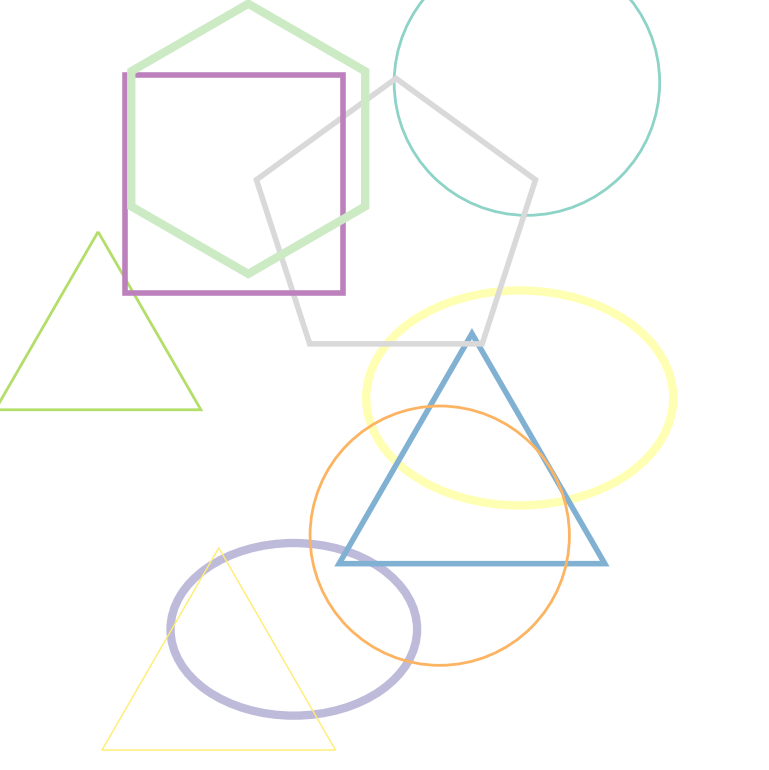[{"shape": "circle", "thickness": 1, "radius": 0.86, "center": [0.684, 0.893]}, {"shape": "oval", "thickness": 3, "radius": 1.0, "center": [0.675, 0.483]}, {"shape": "oval", "thickness": 3, "radius": 0.8, "center": [0.382, 0.183]}, {"shape": "triangle", "thickness": 2, "radius": 1.0, "center": [0.613, 0.368]}, {"shape": "circle", "thickness": 1, "radius": 0.84, "center": [0.571, 0.304]}, {"shape": "triangle", "thickness": 1, "radius": 0.77, "center": [0.127, 0.545]}, {"shape": "pentagon", "thickness": 2, "radius": 0.95, "center": [0.514, 0.708]}, {"shape": "square", "thickness": 2, "radius": 0.71, "center": [0.304, 0.761]}, {"shape": "hexagon", "thickness": 3, "radius": 0.88, "center": [0.322, 0.82]}, {"shape": "triangle", "thickness": 0.5, "radius": 0.88, "center": [0.284, 0.113]}]